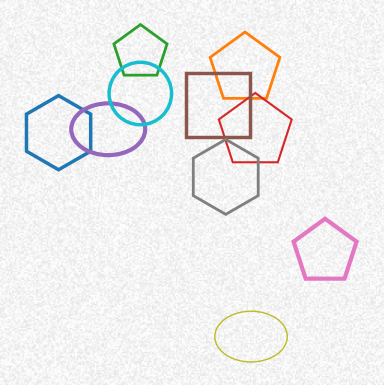[{"shape": "hexagon", "thickness": 2.5, "radius": 0.48, "center": [0.152, 0.655]}, {"shape": "pentagon", "thickness": 2, "radius": 0.48, "center": [0.636, 0.822]}, {"shape": "pentagon", "thickness": 2, "radius": 0.36, "center": [0.365, 0.864]}, {"shape": "pentagon", "thickness": 1.5, "radius": 0.5, "center": [0.663, 0.659]}, {"shape": "oval", "thickness": 3, "radius": 0.48, "center": [0.281, 0.664]}, {"shape": "square", "thickness": 2.5, "radius": 0.42, "center": [0.567, 0.727]}, {"shape": "pentagon", "thickness": 3, "radius": 0.43, "center": [0.844, 0.346]}, {"shape": "hexagon", "thickness": 2, "radius": 0.49, "center": [0.586, 0.541]}, {"shape": "oval", "thickness": 1, "radius": 0.47, "center": [0.652, 0.126]}, {"shape": "circle", "thickness": 2.5, "radius": 0.41, "center": [0.364, 0.757]}]